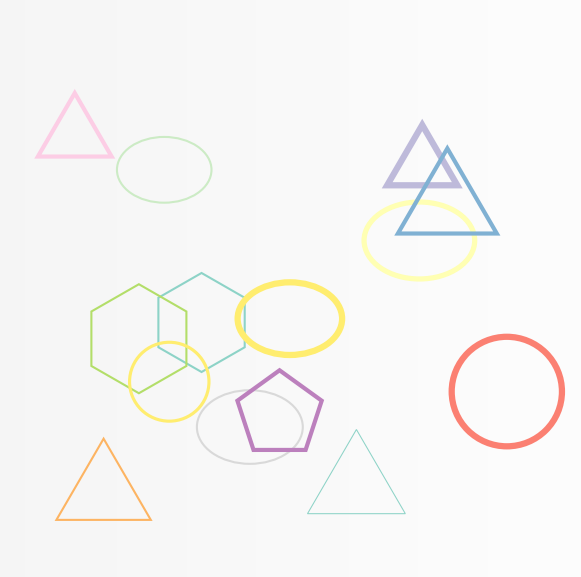[{"shape": "triangle", "thickness": 0.5, "radius": 0.49, "center": [0.613, 0.158]}, {"shape": "hexagon", "thickness": 1, "radius": 0.43, "center": [0.347, 0.441]}, {"shape": "oval", "thickness": 2.5, "radius": 0.48, "center": [0.722, 0.583]}, {"shape": "triangle", "thickness": 3, "radius": 0.35, "center": [0.726, 0.713]}, {"shape": "circle", "thickness": 3, "radius": 0.47, "center": [0.872, 0.321]}, {"shape": "triangle", "thickness": 2, "radius": 0.49, "center": [0.77, 0.644]}, {"shape": "triangle", "thickness": 1, "radius": 0.47, "center": [0.178, 0.146]}, {"shape": "hexagon", "thickness": 1, "radius": 0.47, "center": [0.239, 0.413]}, {"shape": "triangle", "thickness": 2, "radius": 0.37, "center": [0.129, 0.765]}, {"shape": "oval", "thickness": 1, "radius": 0.46, "center": [0.43, 0.26]}, {"shape": "pentagon", "thickness": 2, "radius": 0.38, "center": [0.481, 0.282]}, {"shape": "oval", "thickness": 1, "radius": 0.41, "center": [0.283, 0.705]}, {"shape": "oval", "thickness": 3, "radius": 0.45, "center": [0.499, 0.447]}, {"shape": "circle", "thickness": 1.5, "radius": 0.34, "center": [0.291, 0.338]}]